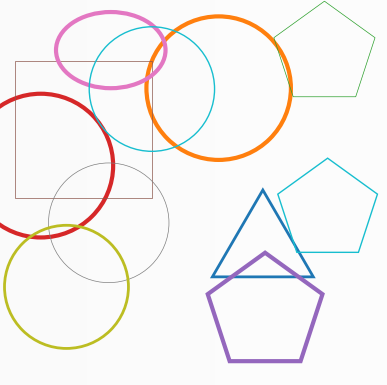[{"shape": "triangle", "thickness": 2, "radius": 0.75, "center": [0.678, 0.356]}, {"shape": "circle", "thickness": 3, "radius": 0.93, "center": [0.564, 0.771]}, {"shape": "pentagon", "thickness": 0.5, "radius": 0.69, "center": [0.837, 0.86]}, {"shape": "circle", "thickness": 3, "radius": 0.93, "center": [0.105, 0.57]}, {"shape": "pentagon", "thickness": 3, "radius": 0.78, "center": [0.684, 0.188]}, {"shape": "square", "thickness": 0.5, "radius": 0.88, "center": [0.215, 0.663]}, {"shape": "oval", "thickness": 3, "radius": 0.71, "center": [0.286, 0.87]}, {"shape": "circle", "thickness": 0.5, "radius": 0.78, "center": [0.281, 0.421]}, {"shape": "circle", "thickness": 2, "radius": 0.8, "center": [0.172, 0.255]}, {"shape": "circle", "thickness": 1, "radius": 0.81, "center": [0.392, 0.769]}, {"shape": "pentagon", "thickness": 1, "radius": 0.68, "center": [0.846, 0.454]}]